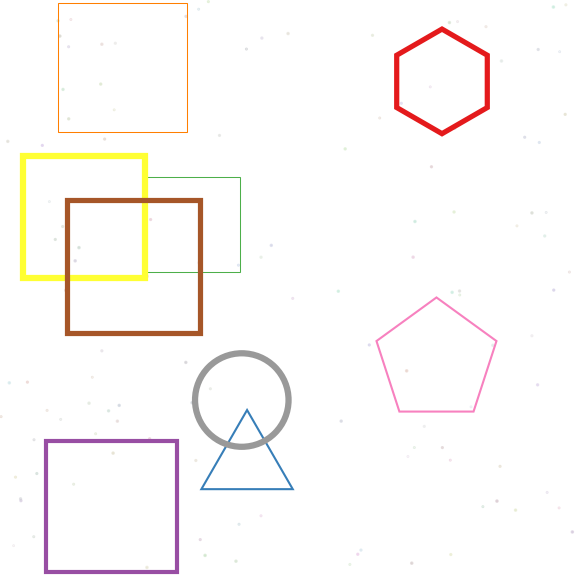[{"shape": "hexagon", "thickness": 2.5, "radius": 0.45, "center": [0.765, 0.858]}, {"shape": "triangle", "thickness": 1, "radius": 0.46, "center": [0.428, 0.198]}, {"shape": "square", "thickness": 0.5, "radius": 0.41, "center": [0.333, 0.611]}, {"shape": "square", "thickness": 2, "radius": 0.57, "center": [0.193, 0.122]}, {"shape": "square", "thickness": 0.5, "radius": 0.56, "center": [0.212, 0.882]}, {"shape": "square", "thickness": 3, "radius": 0.53, "center": [0.146, 0.624]}, {"shape": "square", "thickness": 2.5, "radius": 0.58, "center": [0.231, 0.537]}, {"shape": "pentagon", "thickness": 1, "radius": 0.55, "center": [0.756, 0.375]}, {"shape": "circle", "thickness": 3, "radius": 0.4, "center": [0.419, 0.306]}]